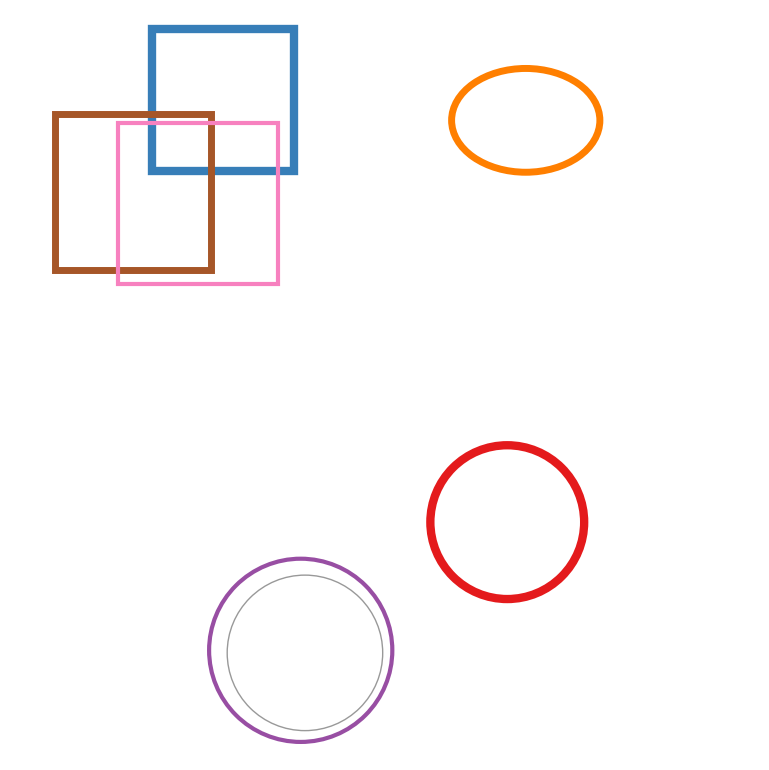[{"shape": "circle", "thickness": 3, "radius": 0.5, "center": [0.659, 0.322]}, {"shape": "square", "thickness": 3, "radius": 0.46, "center": [0.29, 0.87]}, {"shape": "circle", "thickness": 1.5, "radius": 0.59, "center": [0.391, 0.155]}, {"shape": "oval", "thickness": 2.5, "radius": 0.48, "center": [0.683, 0.844]}, {"shape": "square", "thickness": 2.5, "radius": 0.51, "center": [0.172, 0.75]}, {"shape": "square", "thickness": 1.5, "radius": 0.52, "center": [0.257, 0.736]}, {"shape": "circle", "thickness": 0.5, "radius": 0.5, "center": [0.396, 0.152]}]